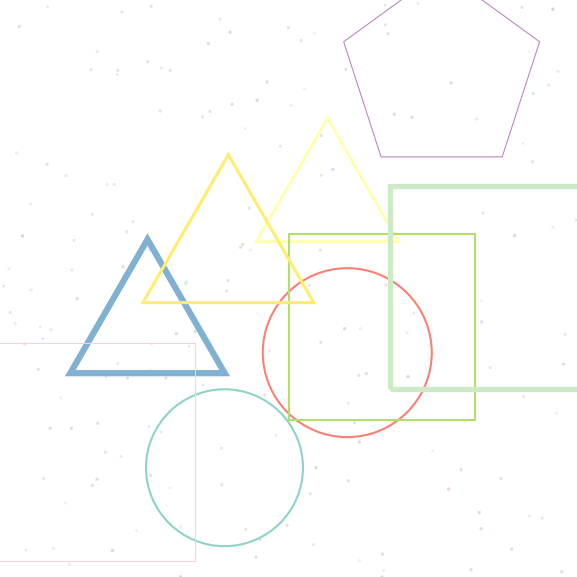[{"shape": "circle", "thickness": 1, "radius": 0.68, "center": [0.389, 0.189]}, {"shape": "triangle", "thickness": 1.5, "radius": 0.71, "center": [0.567, 0.652]}, {"shape": "circle", "thickness": 1, "radius": 0.73, "center": [0.601, 0.388]}, {"shape": "triangle", "thickness": 3, "radius": 0.77, "center": [0.255, 0.43]}, {"shape": "square", "thickness": 1, "radius": 0.8, "center": [0.661, 0.433]}, {"shape": "square", "thickness": 0.5, "radius": 0.94, "center": [0.148, 0.216]}, {"shape": "pentagon", "thickness": 0.5, "radius": 0.89, "center": [0.765, 0.872]}, {"shape": "square", "thickness": 2.5, "radius": 0.88, "center": [0.852, 0.501]}, {"shape": "triangle", "thickness": 1.5, "radius": 0.85, "center": [0.395, 0.561]}]